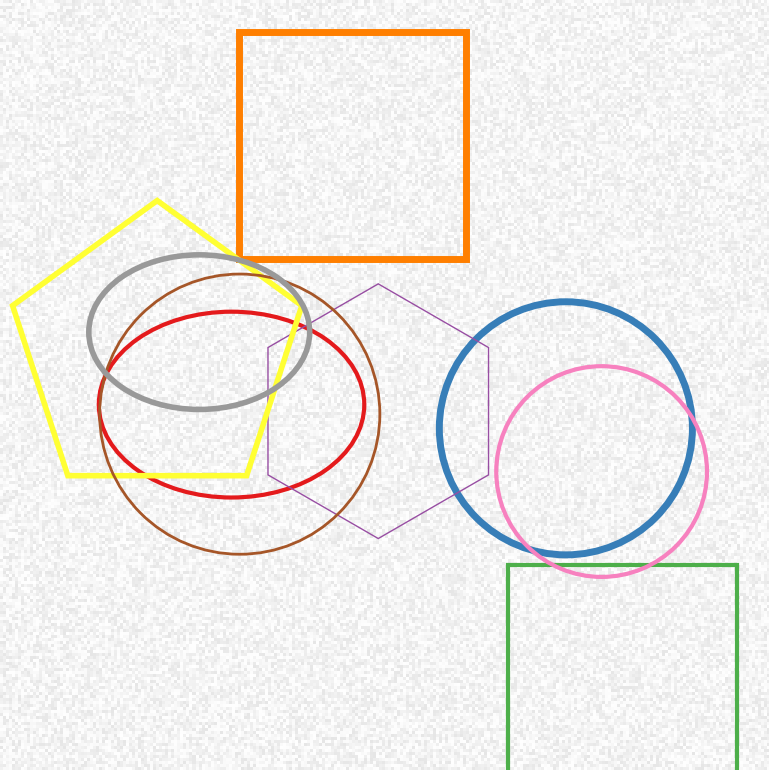[{"shape": "oval", "thickness": 1.5, "radius": 0.86, "center": [0.301, 0.475]}, {"shape": "circle", "thickness": 2.5, "radius": 0.82, "center": [0.735, 0.444]}, {"shape": "square", "thickness": 1.5, "radius": 0.74, "center": [0.809, 0.117]}, {"shape": "hexagon", "thickness": 0.5, "radius": 0.83, "center": [0.491, 0.466]}, {"shape": "square", "thickness": 2.5, "radius": 0.74, "center": [0.458, 0.811]}, {"shape": "pentagon", "thickness": 2, "radius": 0.99, "center": [0.204, 0.542]}, {"shape": "circle", "thickness": 1, "radius": 0.91, "center": [0.311, 0.462]}, {"shape": "circle", "thickness": 1.5, "radius": 0.68, "center": [0.781, 0.388]}, {"shape": "oval", "thickness": 2, "radius": 0.72, "center": [0.259, 0.569]}]